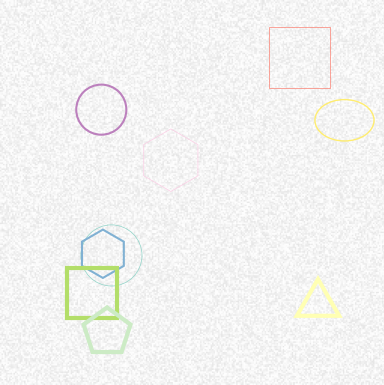[{"shape": "circle", "thickness": 0.5, "radius": 0.4, "center": [0.289, 0.337]}, {"shape": "triangle", "thickness": 3, "radius": 0.32, "center": [0.826, 0.212]}, {"shape": "square", "thickness": 0.5, "radius": 0.4, "center": [0.778, 0.851]}, {"shape": "hexagon", "thickness": 1.5, "radius": 0.31, "center": [0.267, 0.341]}, {"shape": "square", "thickness": 3, "radius": 0.33, "center": [0.24, 0.24]}, {"shape": "hexagon", "thickness": 0.5, "radius": 0.41, "center": [0.444, 0.584]}, {"shape": "circle", "thickness": 1.5, "radius": 0.33, "center": [0.263, 0.715]}, {"shape": "pentagon", "thickness": 3, "radius": 0.32, "center": [0.278, 0.137]}, {"shape": "oval", "thickness": 1, "radius": 0.38, "center": [0.895, 0.688]}]